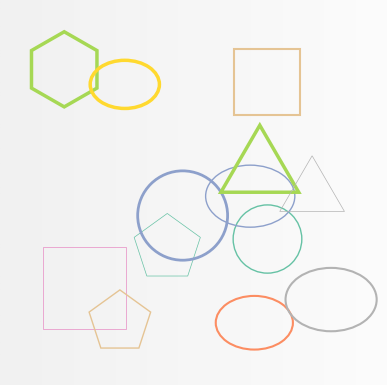[{"shape": "circle", "thickness": 1, "radius": 0.44, "center": [0.69, 0.379]}, {"shape": "pentagon", "thickness": 0.5, "radius": 0.45, "center": [0.432, 0.356]}, {"shape": "oval", "thickness": 1.5, "radius": 0.5, "center": [0.656, 0.162]}, {"shape": "oval", "thickness": 1, "radius": 0.58, "center": [0.646, 0.49]}, {"shape": "circle", "thickness": 2, "radius": 0.58, "center": [0.471, 0.44]}, {"shape": "square", "thickness": 0.5, "radius": 0.54, "center": [0.218, 0.252]}, {"shape": "hexagon", "thickness": 2.5, "radius": 0.49, "center": [0.166, 0.82]}, {"shape": "triangle", "thickness": 2.5, "radius": 0.58, "center": [0.67, 0.559]}, {"shape": "oval", "thickness": 2.5, "radius": 0.45, "center": [0.322, 0.781]}, {"shape": "pentagon", "thickness": 1, "radius": 0.42, "center": [0.309, 0.164]}, {"shape": "square", "thickness": 1.5, "radius": 0.43, "center": [0.689, 0.787]}, {"shape": "triangle", "thickness": 0.5, "radius": 0.48, "center": [0.805, 0.499]}, {"shape": "oval", "thickness": 1.5, "radius": 0.59, "center": [0.854, 0.222]}]